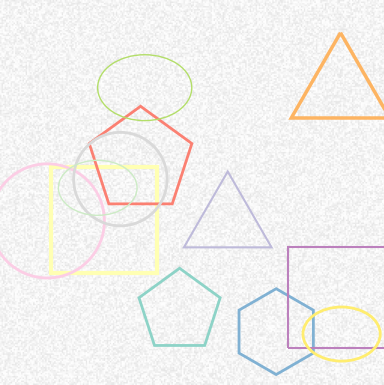[{"shape": "pentagon", "thickness": 2, "radius": 0.55, "center": [0.466, 0.192]}, {"shape": "square", "thickness": 3, "radius": 0.69, "center": [0.27, 0.429]}, {"shape": "triangle", "thickness": 1.5, "radius": 0.66, "center": [0.592, 0.423]}, {"shape": "pentagon", "thickness": 2, "radius": 0.7, "center": [0.365, 0.584]}, {"shape": "hexagon", "thickness": 2, "radius": 0.56, "center": [0.717, 0.139]}, {"shape": "triangle", "thickness": 2.5, "radius": 0.74, "center": [0.884, 0.767]}, {"shape": "oval", "thickness": 1, "radius": 0.61, "center": [0.376, 0.772]}, {"shape": "circle", "thickness": 2, "radius": 0.74, "center": [0.123, 0.426]}, {"shape": "circle", "thickness": 2, "radius": 0.61, "center": [0.313, 0.535]}, {"shape": "square", "thickness": 1.5, "radius": 0.66, "center": [0.879, 0.226]}, {"shape": "oval", "thickness": 1, "radius": 0.51, "center": [0.254, 0.512]}, {"shape": "oval", "thickness": 2, "radius": 0.5, "center": [0.887, 0.132]}]